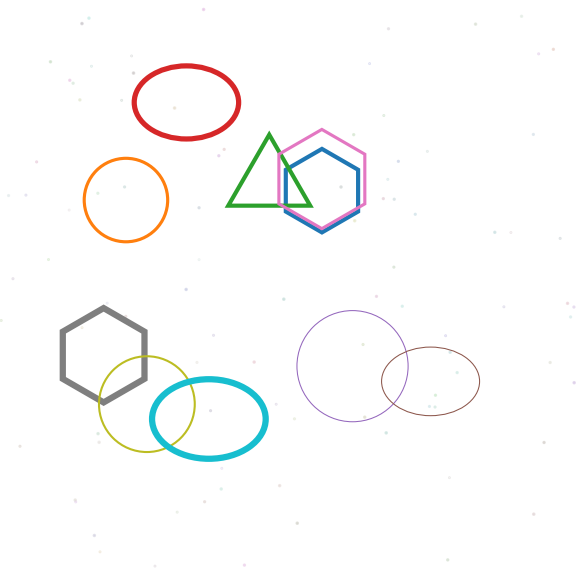[{"shape": "hexagon", "thickness": 2, "radius": 0.36, "center": [0.557, 0.669]}, {"shape": "circle", "thickness": 1.5, "radius": 0.36, "center": [0.218, 0.653]}, {"shape": "triangle", "thickness": 2, "radius": 0.41, "center": [0.466, 0.684]}, {"shape": "oval", "thickness": 2.5, "radius": 0.45, "center": [0.323, 0.822]}, {"shape": "circle", "thickness": 0.5, "radius": 0.48, "center": [0.61, 0.365]}, {"shape": "oval", "thickness": 0.5, "radius": 0.42, "center": [0.746, 0.339]}, {"shape": "hexagon", "thickness": 1.5, "radius": 0.43, "center": [0.557, 0.689]}, {"shape": "hexagon", "thickness": 3, "radius": 0.41, "center": [0.179, 0.384]}, {"shape": "circle", "thickness": 1, "radius": 0.41, "center": [0.254, 0.299]}, {"shape": "oval", "thickness": 3, "radius": 0.49, "center": [0.362, 0.274]}]